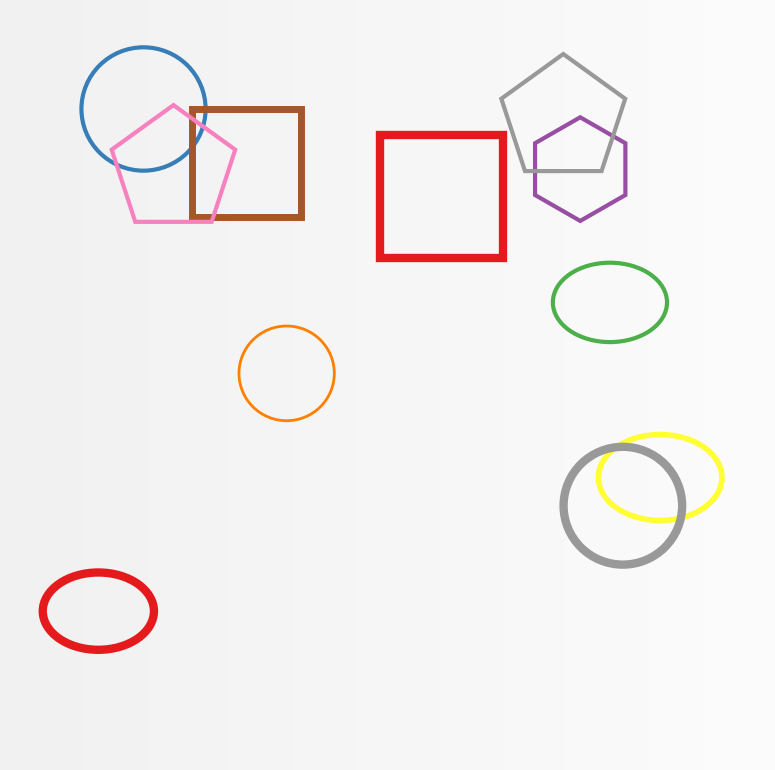[{"shape": "oval", "thickness": 3, "radius": 0.36, "center": [0.127, 0.206]}, {"shape": "square", "thickness": 3, "radius": 0.4, "center": [0.57, 0.745]}, {"shape": "circle", "thickness": 1.5, "radius": 0.4, "center": [0.185, 0.858]}, {"shape": "oval", "thickness": 1.5, "radius": 0.37, "center": [0.787, 0.607]}, {"shape": "hexagon", "thickness": 1.5, "radius": 0.34, "center": [0.749, 0.78]}, {"shape": "circle", "thickness": 1, "radius": 0.31, "center": [0.37, 0.515]}, {"shape": "oval", "thickness": 2, "radius": 0.4, "center": [0.852, 0.38]}, {"shape": "square", "thickness": 2.5, "radius": 0.35, "center": [0.318, 0.788]}, {"shape": "pentagon", "thickness": 1.5, "radius": 0.42, "center": [0.224, 0.78]}, {"shape": "circle", "thickness": 3, "radius": 0.38, "center": [0.804, 0.343]}, {"shape": "pentagon", "thickness": 1.5, "radius": 0.42, "center": [0.727, 0.846]}]